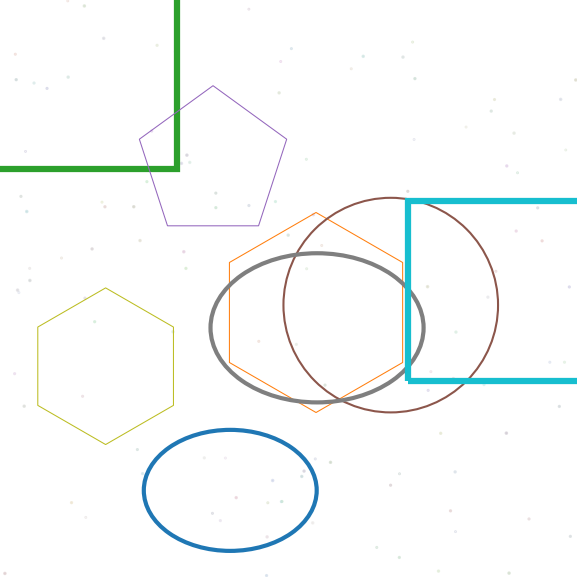[{"shape": "oval", "thickness": 2, "radius": 0.75, "center": [0.399, 0.15]}, {"shape": "hexagon", "thickness": 0.5, "radius": 0.87, "center": [0.547, 0.458]}, {"shape": "square", "thickness": 3, "radius": 0.93, "center": [0.121, 0.892]}, {"shape": "pentagon", "thickness": 0.5, "radius": 0.67, "center": [0.369, 0.717]}, {"shape": "circle", "thickness": 1, "radius": 0.93, "center": [0.677, 0.471]}, {"shape": "oval", "thickness": 2, "radius": 0.92, "center": [0.549, 0.431]}, {"shape": "hexagon", "thickness": 0.5, "radius": 0.68, "center": [0.183, 0.365]}, {"shape": "square", "thickness": 3, "radius": 0.78, "center": [0.862, 0.496]}]